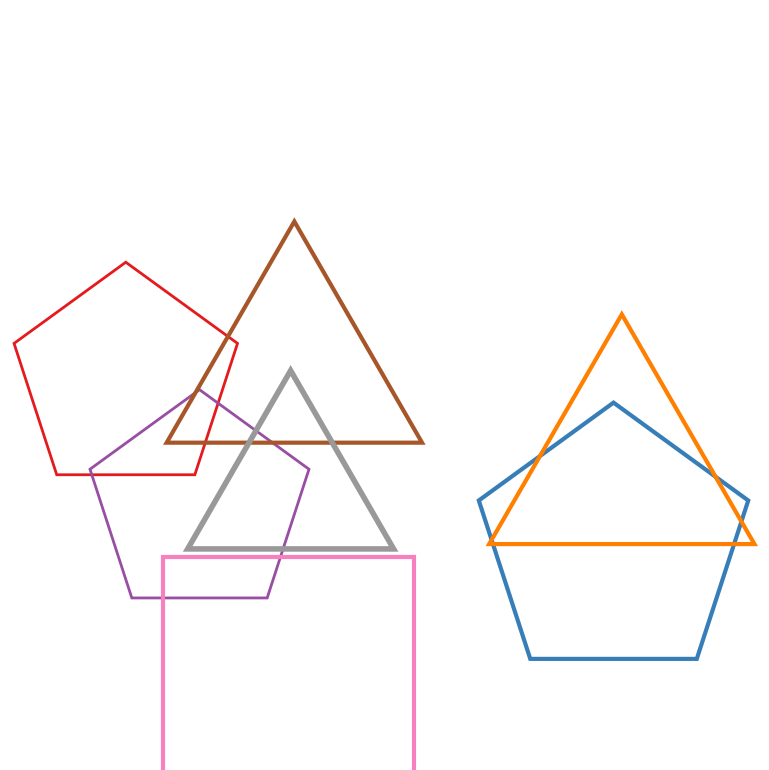[{"shape": "pentagon", "thickness": 1, "radius": 0.76, "center": [0.163, 0.507]}, {"shape": "pentagon", "thickness": 1.5, "radius": 0.92, "center": [0.797, 0.293]}, {"shape": "pentagon", "thickness": 1, "radius": 0.75, "center": [0.259, 0.344]}, {"shape": "triangle", "thickness": 1.5, "radius": 0.99, "center": [0.808, 0.393]}, {"shape": "triangle", "thickness": 1.5, "radius": 0.96, "center": [0.382, 0.521]}, {"shape": "square", "thickness": 1.5, "radius": 0.82, "center": [0.374, 0.113]}, {"shape": "triangle", "thickness": 2, "radius": 0.77, "center": [0.377, 0.364]}]